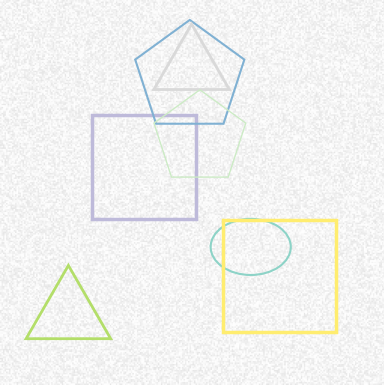[{"shape": "oval", "thickness": 1.5, "radius": 0.52, "center": [0.651, 0.359]}, {"shape": "square", "thickness": 2.5, "radius": 0.67, "center": [0.374, 0.567]}, {"shape": "pentagon", "thickness": 1.5, "radius": 0.75, "center": [0.493, 0.799]}, {"shape": "triangle", "thickness": 2, "radius": 0.63, "center": [0.178, 0.184]}, {"shape": "triangle", "thickness": 2, "radius": 0.57, "center": [0.498, 0.824]}, {"shape": "pentagon", "thickness": 1, "radius": 0.63, "center": [0.519, 0.641]}, {"shape": "square", "thickness": 2.5, "radius": 0.73, "center": [0.726, 0.283]}]